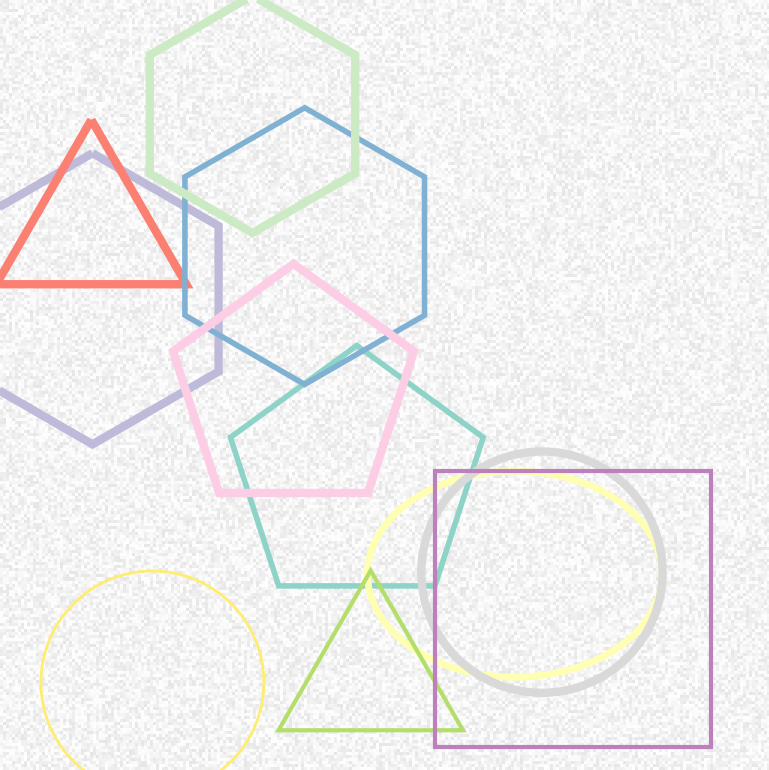[{"shape": "pentagon", "thickness": 2, "radius": 0.86, "center": [0.463, 0.379]}, {"shape": "oval", "thickness": 2.5, "radius": 0.96, "center": [0.668, 0.254]}, {"shape": "hexagon", "thickness": 3, "radius": 0.95, "center": [0.12, 0.612]}, {"shape": "triangle", "thickness": 3, "radius": 0.71, "center": [0.119, 0.702]}, {"shape": "hexagon", "thickness": 2, "radius": 0.9, "center": [0.396, 0.68]}, {"shape": "triangle", "thickness": 1.5, "radius": 0.69, "center": [0.481, 0.121]}, {"shape": "pentagon", "thickness": 3, "radius": 0.82, "center": [0.381, 0.493]}, {"shape": "circle", "thickness": 3, "radius": 0.78, "center": [0.704, 0.257]}, {"shape": "square", "thickness": 1.5, "radius": 0.9, "center": [0.744, 0.209]}, {"shape": "hexagon", "thickness": 3, "radius": 0.77, "center": [0.328, 0.852]}, {"shape": "circle", "thickness": 1, "radius": 0.72, "center": [0.198, 0.114]}]